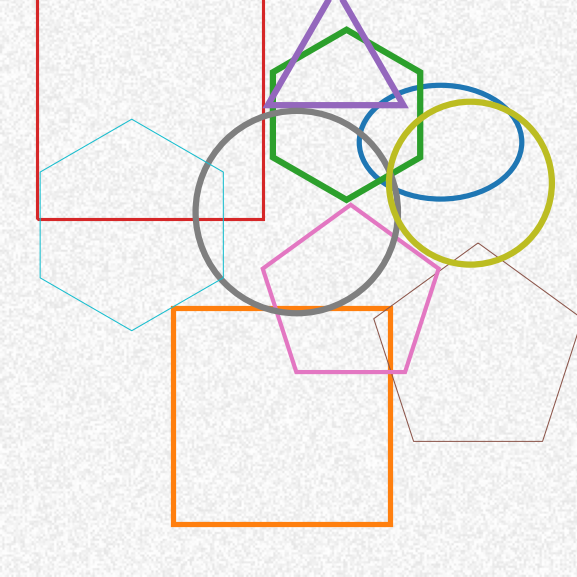[{"shape": "oval", "thickness": 2.5, "radius": 0.7, "center": [0.763, 0.753]}, {"shape": "square", "thickness": 2.5, "radius": 0.94, "center": [0.488, 0.279]}, {"shape": "hexagon", "thickness": 3, "radius": 0.74, "center": [0.6, 0.8]}, {"shape": "square", "thickness": 1.5, "radius": 0.98, "center": [0.26, 0.815]}, {"shape": "triangle", "thickness": 3, "radius": 0.68, "center": [0.581, 0.885]}, {"shape": "pentagon", "thickness": 0.5, "radius": 0.95, "center": [0.828, 0.389]}, {"shape": "pentagon", "thickness": 2, "radius": 0.8, "center": [0.607, 0.484]}, {"shape": "circle", "thickness": 3, "radius": 0.88, "center": [0.514, 0.632]}, {"shape": "circle", "thickness": 3, "radius": 0.71, "center": [0.815, 0.682]}, {"shape": "hexagon", "thickness": 0.5, "radius": 0.92, "center": [0.228, 0.61]}]